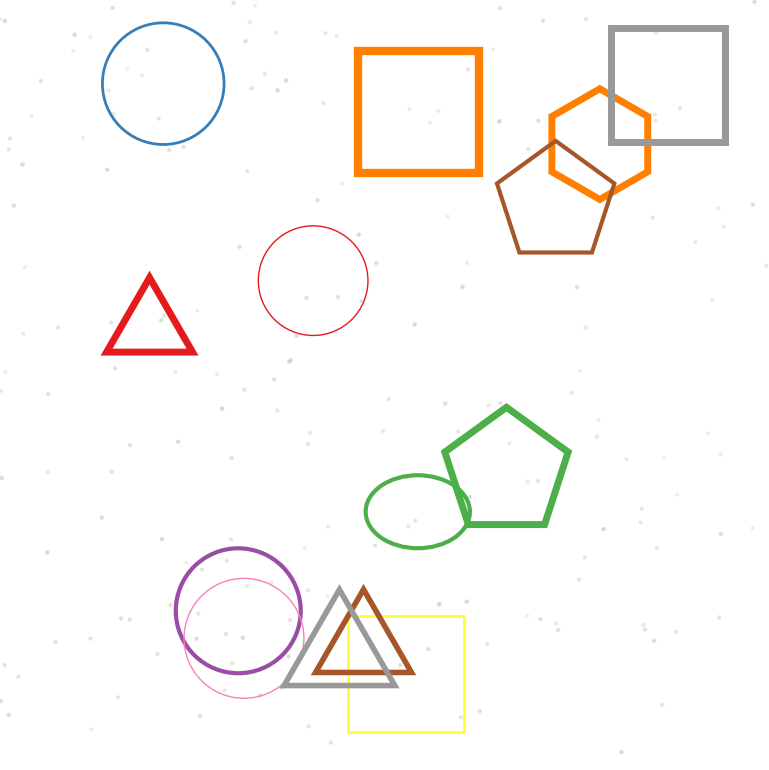[{"shape": "circle", "thickness": 0.5, "radius": 0.36, "center": [0.407, 0.636]}, {"shape": "triangle", "thickness": 2.5, "radius": 0.32, "center": [0.194, 0.575]}, {"shape": "circle", "thickness": 1, "radius": 0.39, "center": [0.212, 0.891]}, {"shape": "pentagon", "thickness": 2.5, "radius": 0.42, "center": [0.658, 0.387]}, {"shape": "oval", "thickness": 1.5, "radius": 0.34, "center": [0.543, 0.335]}, {"shape": "circle", "thickness": 1.5, "radius": 0.41, "center": [0.309, 0.207]}, {"shape": "hexagon", "thickness": 2.5, "radius": 0.36, "center": [0.779, 0.813]}, {"shape": "square", "thickness": 3, "radius": 0.39, "center": [0.544, 0.855]}, {"shape": "square", "thickness": 1, "radius": 0.38, "center": [0.528, 0.125]}, {"shape": "pentagon", "thickness": 1.5, "radius": 0.4, "center": [0.722, 0.737]}, {"shape": "triangle", "thickness": 2, "radius": 0.36, "center": [0.472, 0.163]}, {"shape": "circle", "thickness": 0.5, "radius": 0.39, "center": [0.317, 0.171]}, {"shape": "square", "thickness": 2.5, "radius": 0.37, "center": [0.868, 0.89]}, {"shape": "triangle", "thickness": 2, "radius": 0.42, "center": [0.441, 0.151]}]